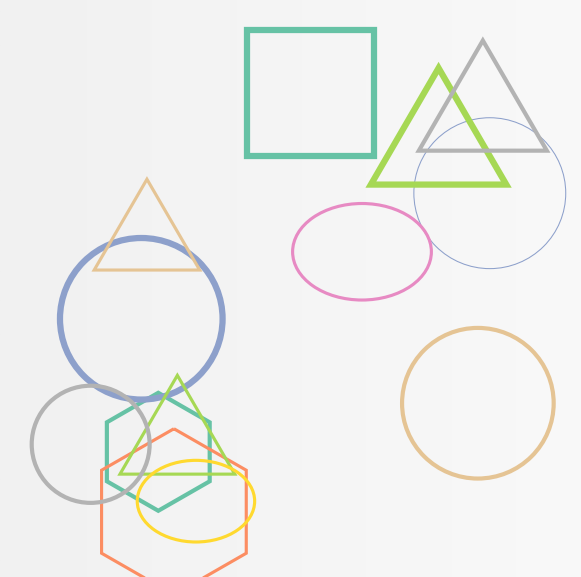[{"shape": "hexagon", "thickness": 2, "radius": 0.51, "center": [0.272, 0.217]}, {"shape": "square", "thickness": 3, "radius": 0.54, "center": [0.534, 0.838]}, {"shape": "hexagon", "thickness": 1.5, "radius": 0.72, "center": [0.299, 0.113]}, {"shape": "circle", "thickness": 0.5, "radius": 0.65, "center": [0.843, 0.665]}, {"shape": "circle", "thickness": 3, "radius": 0.7, "center": [0.243, 0.447]}, {"shape": "oval", "thickness": 1.5, "radius": 0.6, "center": [0.623, 0.563]}, {"shape": "triangle", "thickness": 1.5, "radius": 0.57, "center": [0.305, 0.235]}, {"shape": "triangle", "thickness": 3, "radius": 0.67, "center": [0.755, 0.747]}, {"shape": "oval", "thickness": 1.5, "radius": 0.5, "center": [0.337, 0.131]}, {"shape": "circle", "thickness": 2, "radius": 0.65, "center": [0.822, 0.301]}, {"shape": "triangle", "thickness": 1.5, "radius": 0.52, "center": [0.253, 0.584]}, {"shape": "circle", "thickness": 2, "radius": 0.51, "center": [0.156, 0.23]}, {"shape": "triangle", "thickness": 2, "radius": 0.64, "center": [0.831, 0.802]}]